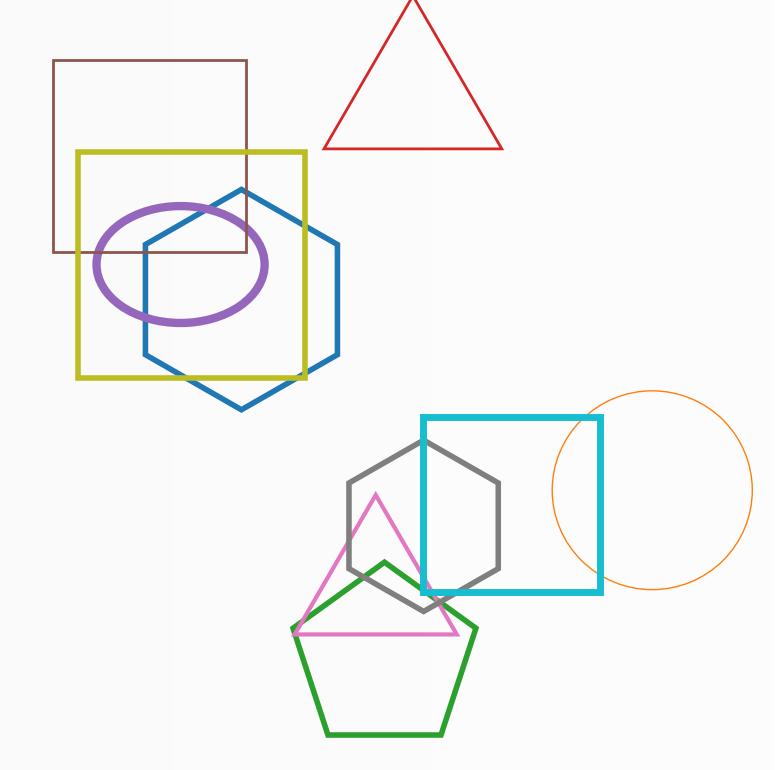[{"shape": "hexagon", "thickness": 2, "radius": 0.72, "center": [0.312, 0.611]}, {"shape": "circle", "thickness": 0.5, "radius": 0.65, "center": [0.842, 0.363]}, {"shape": "pentagon", "thickness": 2, "radius": 0.62, "center": [0.496, 0.146]}, {"shape": "triangle", "thickness": 1, "radius": 0.66, "center": [0.533, 0.873]}, {"shape": "oval", "thickness": 3, "radius": 0.54, "center": [0.233, 0.656]}, {"shape": "square", "thickness": 1, "radius": 0.62, "center": [0.193, 0.797]}, {"shape": "triangle", "thickness": 1.5, "radius": 0.6, "center": [0.485, 0.236]}, {"shape": "hexagon", "thickness": 2, "radius": 0.56, "center": [0.547, 0.317]}, {"shape": "square", "thickness": 2, "radius": 0.73, "center": [0.247, 0.656]}, {"shape": "square", "thickness": 2.5, "radius": 0.57, "center": [0.66, 0.345]}]